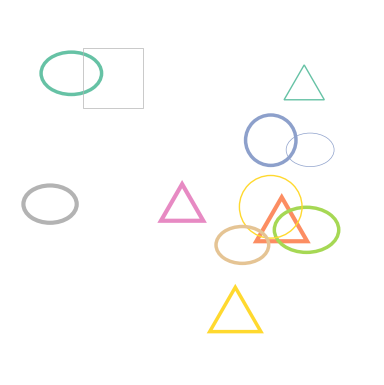[{"shape": "triangle", "thickness": 1, "radius": 0.3, "center": [0.79, 0.771]}, {"shape": "oval", "thickness": 2.5, "radius": 0.39, "center": [0.185, 0.81]}, {"shape": "triangle", "thickness": 3, "radius": 0.38, "center": [0.732, 0.411]}, {"shape": "oval", "thickness": 0.5, "radius": 0.31, "center": [0.806, 0.611]}, {"shape": "circle", "thickness": 2.5, "radius": 0.33, "center": [0.703, 0.636]}, {"shape": "triangle", "thickness": 3, "radius": 0.32, "center": [0.473, 0.458]}, {"shape": "oval", "thickness": 2.5, "radius": 0.42, "center": [0.796, 0.403]}, {"shape": "circle", "thickness": 1, "radius": 0.41, "center": [0.703, 0.463]}, {"shape": "triangle", "thickness": 2.5, "radius": 0.38, "center": [0.611, 0.177]}, {"shape": "oval", "thickness": 2.5, "radius": 0.34, "center": [0.63, 0.364]}, {"shape": "oval", "thickness": 3, "radius": 0.35, "center": [0.13, 0.47]}, {"shape": "square", "thickness": 0.5, "radius": 0.39, "center": [0.294, 0.798]}]